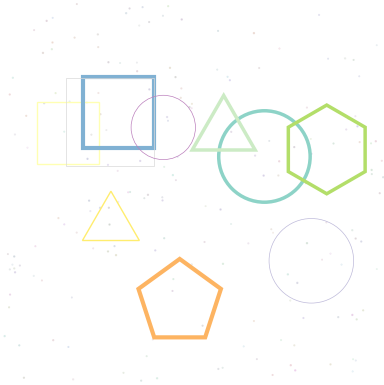[{"shape": "circle", "thickness": 2.5, "radius": 0.59, "center": [0.687, 0.594]}, {"shape": "square", "thickness": 1, "radius": 0.41, "center": [0.177, 0.655]}, {"shape": "circle", "thickness": 0.5, "radius": 0.55, "center": [0.809, 0.323]}, {"shape": "square", "thickness": 3, "radius": 0.46, "center": [0.307, 0.708]}, {"shape": "pentagon", "thickness": 3, "radius": 0.56, "center": [0.467, 0.215]}, {"shape": "hexagon", "thickness": 2.5, "radius": 0.58, "center": [0.849, 0.612]}, {"shape": "square", "thickness": 0.5, "radius": 0.57, "center": [0.285, 0.684]}, {"shape": "circle", "thickness": 0.5, "radius": 0.42, "center": [0.424, 0.669]}, {"shape": "triangle", "thickness": 2.5, "radius": 0.47, "center": [0.581, 0.658]}, {"shape": "triangle", "thickness": 1, "radius": 0.43, "center": [0.288, 0.418]}]